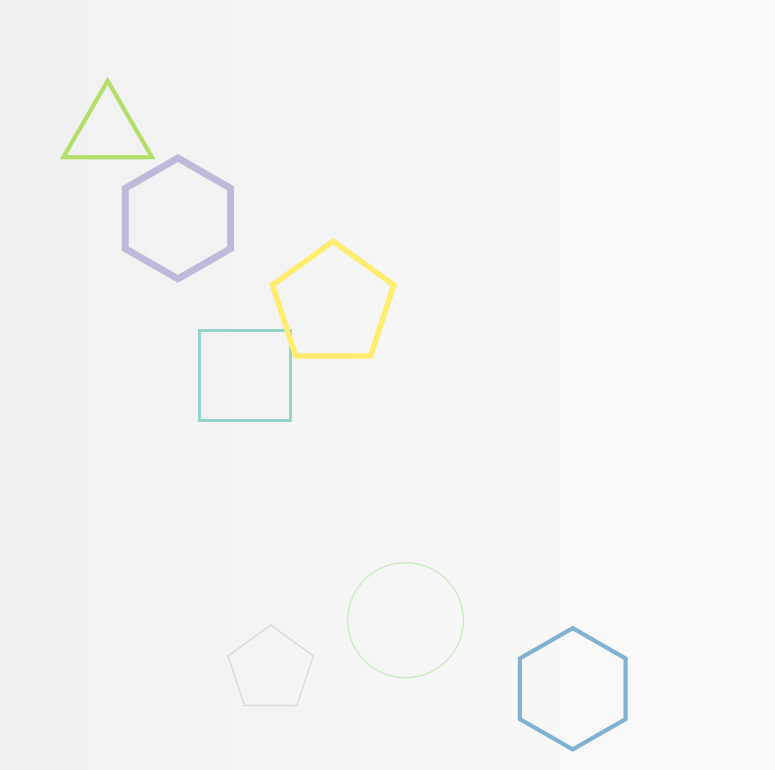[{"shape": "square", "thickness": 1, "radius": 0.29, "center": [0.315, 0.513]}, {"shape": "hexagon", "thickness": 2.5, "radius": 0.39, "center": [0.23, 0.716]}, {"shape": "hexagon", "thickness": 1.5, "radius": 0.39, "center": [0.739, 0.105]}, {"shape": "triangle", "thickness": 1.5, "radius": 0.33, "center": [0.139, 0.829]}, {"shape": "pentagon", "thickness": 0.5, "radius": 0.29, "center": [0.349, 0.13]}, {"shape": "circle", "thickness": 0.5, "radius": 0.37, "center": [0.523, 0.195]}, {"shape": "pentagon", "thickness": 2, "radius": 0.41, "center": [0.43, 0.604]}]